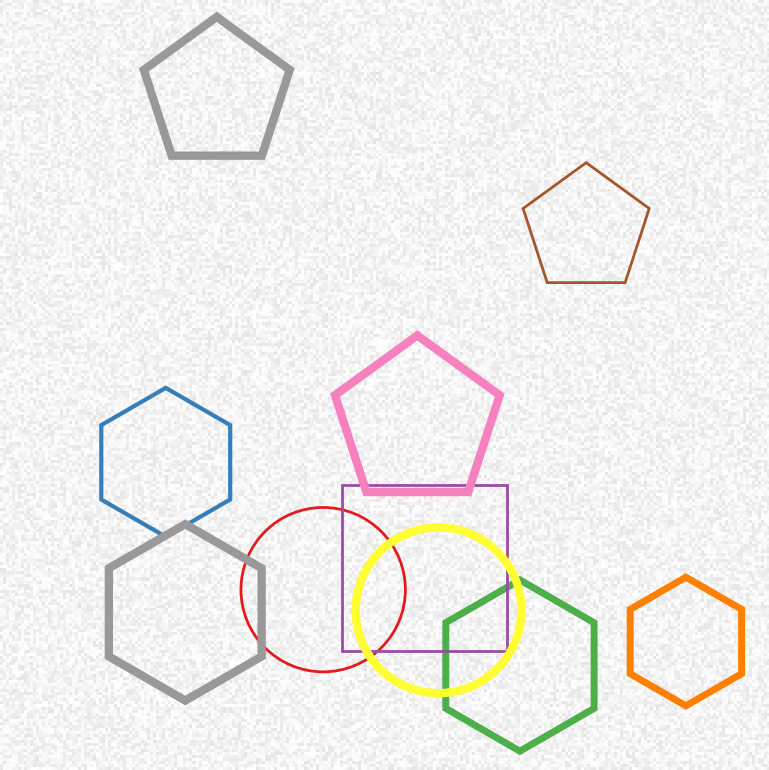[{"shape": "circle", "thickness": 1, "radius": 0.53, "center": [0.42, 0.234]}, {"shape": "hexagon", "thickness": 1.5, "radius": 0.48, "center": [0.215, 0.4]}, {"shape": "hexagon", "thickness": 2.5, "radius": 0.56, "center": [0.675, 0.136]}, {"shape": "square", "thickness": 1, "radius": 0.54, "center": [0.551, 0.262]}, {"shape": "hexagon", "thickness": 2.5, "radius": 0.42, "center": [0.891, 0.167]}, {"shape": "circle", "thickness": 3, "radius": 0.54, "center": [0.57, 0.207]}, {"shape": "pentagon", "thickness": 1, "radius": 0.43, "center": [0.761, 0.703]}, {"shape": "pentagon", "thickness": 3, "radius": 0.56, "center": [0.542, 0.452]}, {"shape": "pentagon", "thickness": 3, "radius": 0.5, "center": [0.282, 0.878]}, {"shape": "hexagon", "thickness": 3, "radius": 0.57, "center": [0.241, 0.205]}]